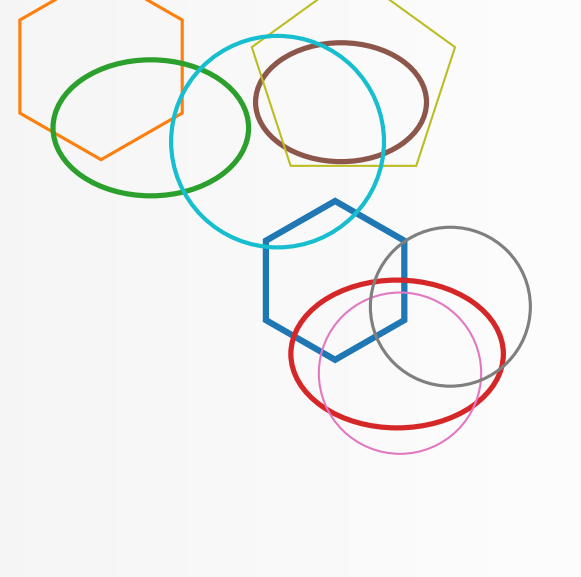[{"shape": "hexagon", "thickness": 3, "radius": 0.69, "center": [0.577, 0.514]}, {"shape": "hexagon", "thickness": 1.5, "radius": 0.81, "center": [0.174, 0.884]}, {"shape": "oval", "thickness": 2.5, "radius": 0.84, "center": [0.259, 0.778]}, {"shape": "oval", "thickness": 2.5, "radius": 0.91, "center": [0.683, 0.386]}, {"shape": "oval", "thickness": 2.5, "radius": 0.74, "center": [0.587, 0.822]}, {"shape": "circle", "thickness": 1, "radius": 0.7, "center": [0.688, 0.353]}, {"shape": "circle", "thickness": 1.5, "radius": 0.69, "center": [0.775, 0.468]}, {"shape": "pentagon", "thickness": 1, "radius": 0.92, "center": [0.608, 0.861]}, {"shape": "circle", "thickness": 2, "radius": 0.92, "center": [0.477, 0.754]}]